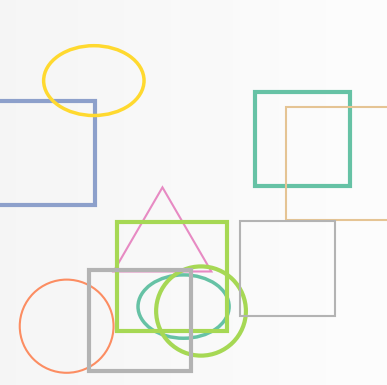[{"shape": "square", "thickness": 3, "radius": 0.61, "center": [0.781, 0.639]}, {"shape": "oval", "thickness": 2.5, "radius": 0.59, "center": [0.474, 0.204]}, {"shape": "circle", "thickness": 1.5, "radius": 0.61, "center": [0.172, 0.153]}, {"shape": "square", "thickness": 3, "radius": 0.68, "center": [0.111, 0.602]}, {"shape": "triangle", "thickness": 1.5, "radius": 0.73, "center": [0.419, 0.368]}, {"shape": "square", "thickness": 3, "radius": 0.71, "center": [0.445, 0.282]}, {"shape": "circle", "thickness": 3, "radius": 0.58, "center": [0.519, 0.192]}, {"shape": "oval", "thickness": 2.5, "radius": 0.65, "center": [0.242, 0.791]}, {"shape": "square", "thickness": 1.5, "radius": 0.74, "center": [0.886, 0.576]}, {"shape": "square", "thickness": 1.5, "radius": 0.61, "center": [0.743, 0.303]}, {"shape": "square", "thickness": 3, "radius": 0.66, "center": [0.362, 0.168]}]